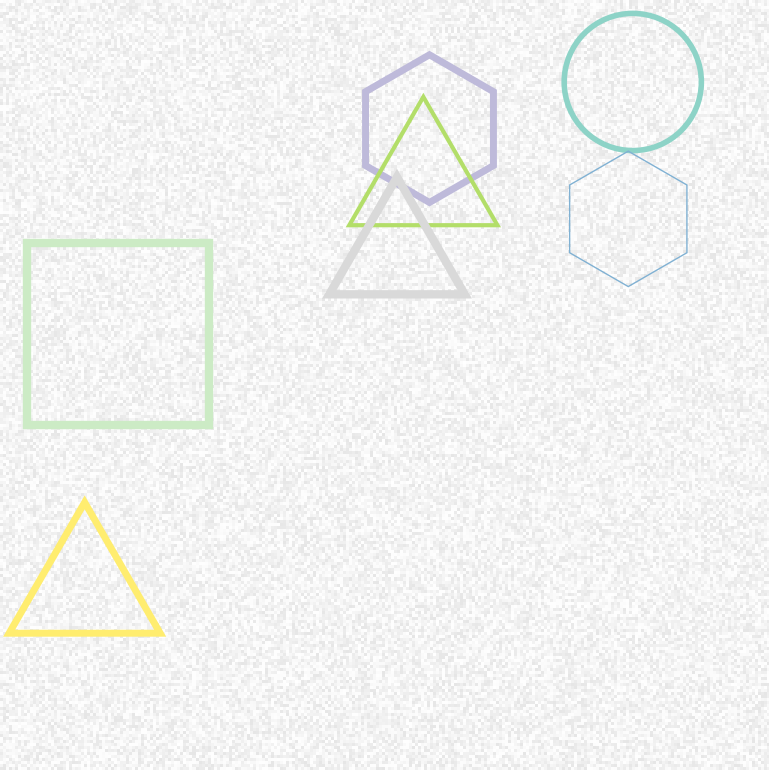[{"shape": "circle", "thickness": 2, "radius": 0.45, "center": [0.822, 0.894]}, {"shape": "hexagon", "thickness": 2.5, "radius": 0.48, "center": [0.558, 0.833]}, {"shape": "hexagon", "thickness": 0.5, "radius": 0.44, "center": [0.816, 0.716]}, {"shape": "triangle", "thickness": 1.5, "radius": 0.56, "center": [0.55, 0.763]}, {"shape": "triangle", "thickness": 3, "radius": 0.51, "center": [0.516, 0.669]}, {"shape": "square", "thickness": 3, "radius": 0.59, "center": [0.154, 0.566]}, {"shape": "triangle", "thickness": 2.5, "radius": 0.57, "center": [0.11, 0.234]}]